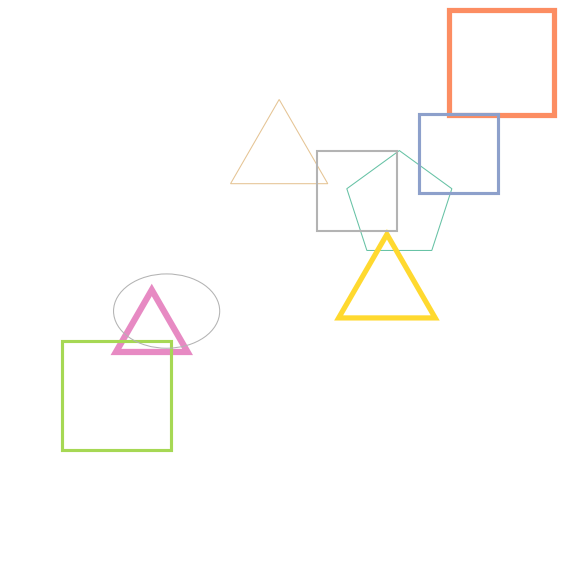[{"shape": "pentagon", "thickness": 0.5, "radius": 0.48, "center": [0.691, 0.643]}, {"shape": "square", "thickness": 2.5, "radius": 0.46, "center": [0.868, 0.891]}, {"shape": "square", "thickness": 1.5, "radius": 0.34, "center": [0.794, 0.734]}, {"shape": "triangle", "thickness": 3, "radius": 0.36, "center": [0.263, 0.425]}, {"shape": "square", "thickness": 1.5, "radius": 0.47, "center": [0.202, 0.315]}, {"shape": "triangle", "thickness": 2.5, "radius": 0.48, "center": [0.67, 0.497]}, {"shape": "triangle", "thickness": 0.5, "radius": 0.49, "center": [0.483, 0.73]}, {"shape": "oval", "thickness": 0.5, "radius": 0.46, "center": [0.289, 0.46]}, {"shape": "square", "thickness": 1, "radius": 0.35, "center": [0.618, 0.668]}]